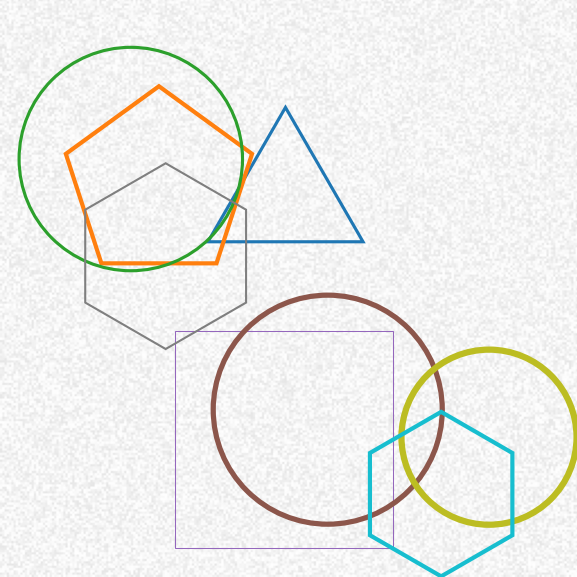[{"shape": "triangle", "thickness": 1.5, "radius": 0.78, "center": [0.494, 0.658]}, {"shape": "pentagon", "thickness": 2, "radius": 0.85, "center": [0.275, 0.68]}, {"shape": "circle", "thickness": 1.5, "radius": 0.97, "center": [0.226, 0.724]}, {"shape": "square", "thickness": 0.5, "radius": 0.94, "center": [0.492, 0.238]}, {"shape": "circle", "thickness": 2.5, "radius": 0.99, "center": [0.568, 0.29]}, {"shape": "hexagon", "thickness": 1, "radius": 0.8, "center": [0.287, 0.556]}, {"shape": "circle", "thickness": 3, "radius": 0.76, "center": [0.847, 0.242]}, {"shape": "hexagon", "thickness": 2, "radius": 0.71, "center": [0.764, 0.144]}]